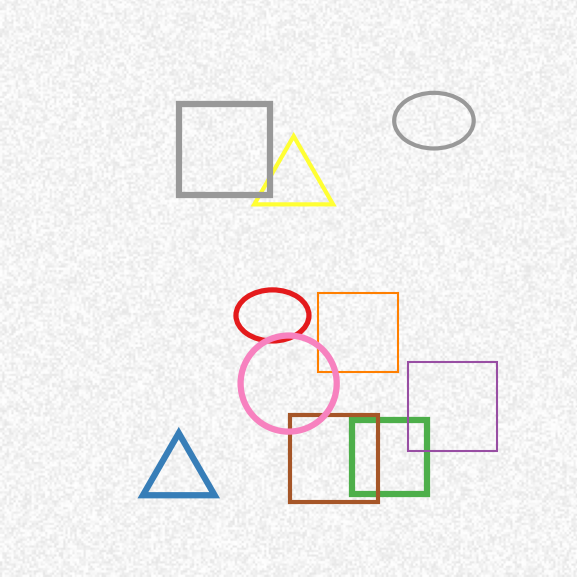[{"shape": "oval", "thickness": 2.5, "radius": 0.32, "center": [0.472, 0.453]}, {"shape": "triangle", "thickness": 3, "radius": 0.36, "center": [0.31, 0.177]}, {"shape": "square", "thickness": 3, "radius": 0.32, "center": [0.674, 0.207]}, {"shape": "square", "thickness": 1, "radius": 0.39, "center": [0.783, 0.295]}, {"shape": "square", "thickness": 1, "radius": 0.34, "center": [0.62, 0.423]}, {"shape": "triangle", "thickness": 2, "radius": 0.39, "center": [0.509, 0.685]}, {"shape": "square", "thickness": 2, "radius": 0.38, "center": [0.578, 0.205]}, {"shape": "circle", "thickness": 3, "radius": 0.42, "center": [0.5, 0.335]}, {"shape": "square", "thickness": 3, "radius": 0.39, "center": [0.389, 0.74]}, {"shape": "oval", "thickness": 2, "radius": 0.34, "center": [0.751, 0.79]}]